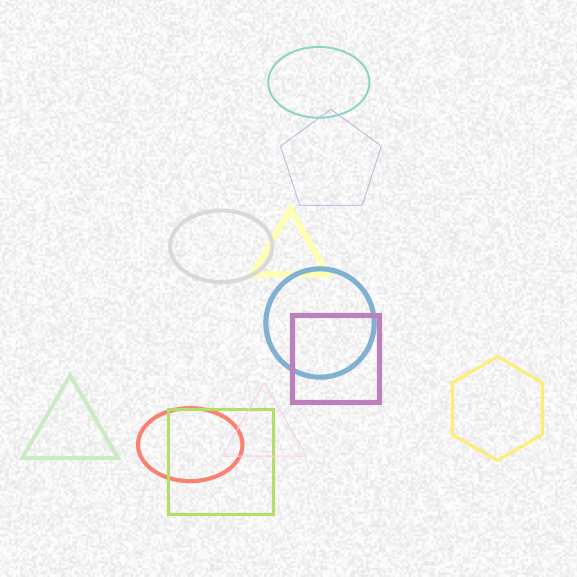[{"shape": "oval", "thickness": 1, "radius": 0.44, "center": [0.552, 0.857]}, {"shape": "triangle", "thickness": 3, "radius": 0.38, "center": [0.503, 0.562]}, {"shape": "pentagon", "thickness": 0.5, "radius": 0.46, "center": [0.573, 0.718]}, {"shape": "oval", "thickness": 2, "radius": 0.45, "center": [0.329, 0.229]}, {"shape": "circle", "thickness": 2.5, "radius": 0.47, "center": [0.554, 0.44]}, {"shape": "square", "thickness": 1.5, "radius": 0.45, "center": [0.381, 0.2]}, {"shape": "triangle", "thickness": 0.5, "radius": 0.42, "center": [0.458, 0.252]}, {"shape": "oval", "thickness": 2, "radius": 0.44, "center": [0.383, 0.573]}, {"shape": "square", "thickness": 2.5, "radius": 0.38, "center": [0.581, 0.378]}, {"shape": "triangle", "thickness": 2, "radius": 0.48, "center": [0.122, 0.254]}, {"shape": "hexagon", "thickness": 1.5, "radius": 0.45, "center": [0.861, 0.292]}]